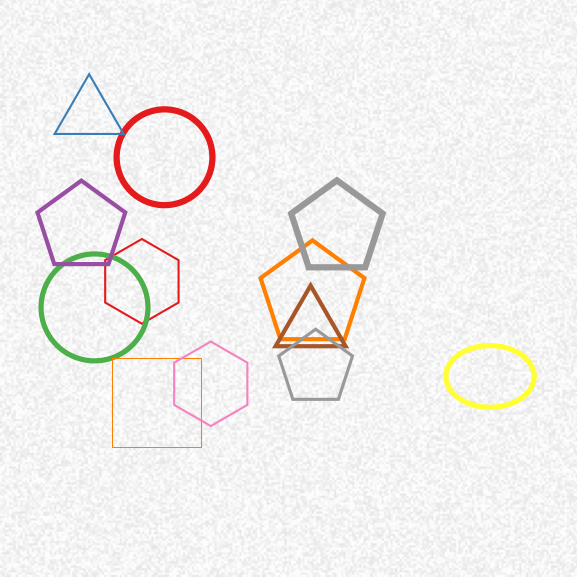[{"shape": "hexagon", "thickness": 1, "radius": 0.37, "center": [0.246, 0.512]}, {"shape": "circle", "thickness": 3, "radius": 0.41, "center": [0.285, 0.727]}, {"shape": "triangle", "thickness": 1, "radius": 0.35, "center": [0.154, 0.802]}, {"shape": "circle", "thickness": 2.5, "radius": 0.46, "center": [0.164, 0.467]}, {"shape": "pentagon", "thickness": 2, "radius": 0.4, "center": [0.141, 0.606]}, {"shape": "pentagon", "thickness": 2, "radius": 0.47, "center": [0.541, 0.488]}, {"shape": "square", "thickness": 0.5, "radius": 0.38, "center": [0.271, 0.302]}, {"shape": "oval", "thickness": 2.5, "radius": 0.38, "center": [0.849, 0.347]}, {"shape": "triangle", "thickness": 2, "radius": 0.35, "center": [0.538, 0.435]}, {"shape": "hexagon", "thickness": 1, "radius": 0.37, "center": [0.365, 0.335]}, {"shape": "pentagon", "thickness": 3, "radius": 0.42, "center": [0.583, 0.604]}, {"shape": "pentagon", "thickness": 1.5, "radius": 0.34, "center": [0.547, 0.362]}]